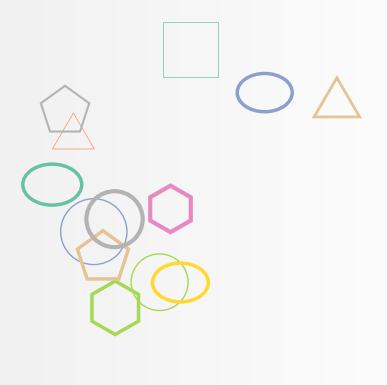[{"shape": "oval", "thickness": 2.5, "radius": 0.38, "center": [0.135, 0.521]}, {"shape": "square", "thickness": 0.5, "radius": 0.35, "center": [0.492, 0.871]}, {"shape": "triangle", "thickness": 0.5, "radius": 0.31, "center": [0.189, 0.644]}, {"shape": "oval", "thickness": 2.5, "radius": 0.35, "center": [0.683, 0.759]}, {"shape": "circle", "thickness": 1, "radius": 0.43, "center": [0.242, 0.398]}, {"shape": "hexagon", "thickness": 3, "radius": 0.3, "center": [0.44, 0.457]}, {"shape": "hexagon", "thickness": 2.5, "radius": 0.35, "center": [0.297, 0.201]}, {"shape": "circle", "thickness": 1, "radius": 0.37, "center": [0.412, 0.267]}, {"shape": "oval", "thickness": 2.5, "radius": 0.36, "center": [0.466, 0.266]}, {"shape": "pentagon", "thickness": 2.5, "radius": 0.35, "center": [0.266, 0.331]}, {"shape": "triangle", "thickness": 2, "radius": 0.34, "center": [0.869, 0.73]}, {"shape": "circle", "thickness": 3, "radius": 0.36, "center": [0.296, 0.431]}, {"shape": "pentagon", "thickness": 1.5, "radius": 0.33, "center": [0.168, 0.711]}]